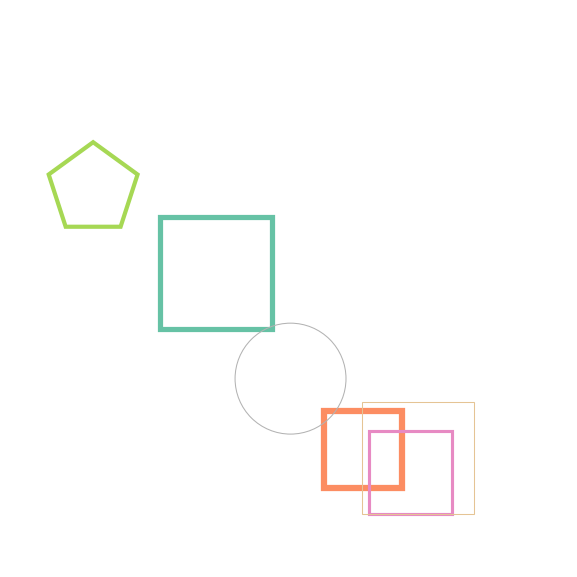[{"shape": "square", "thickness": 2.5, "radius": 0.49, "center": [0.374, 0.526]}, {"shape": "square", "thickness": 3, "radius": 0.34, "center": [0.628, 0.221]}, {"shape": "square", "thickness": 1.5, "radius": 0.36, "center": [0.711, 0.182]}, {"shape": "pentagon", "thickness": 2, "radius": 0.4, "center": [0.161, 0.672]}, {"shape": "square", "thickness": 0.5, "radius": 0.48, "center": [0.724, 0.206]}, {"shape": "circle", "thickness": 0.5, "radius": 0.48, "center": [0.503, 0.344]}]